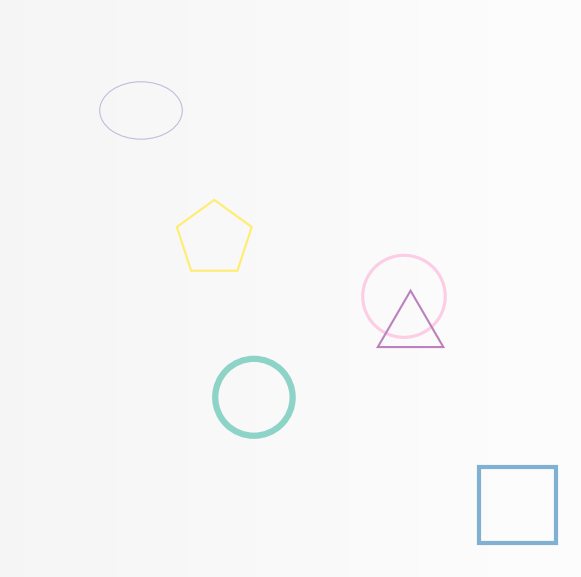[{"shape": "circle", "thickness": 3, "radius": 0.33, "center": [0.437, 0.311]}, {"shape": "oval", "thickness": 0.5, "radius": 0.36, "center": [0.243, 0.808]}, {"shape": "square", "thickness": 2, "radius": 0.33, "center": [0.89, 0.125]}, {"shape": "circle", "thickness": 1.5, "radius": 0.35, "center": [0.695, 0.486]}, {"shape": "triangle", "thickness": 1, "radius": 0.33, "center": [0.706, 0.431]}, {"shape": "pentagon", "thickness": 1, "radius": 0.34, "center": [0.369, 0.585]}]